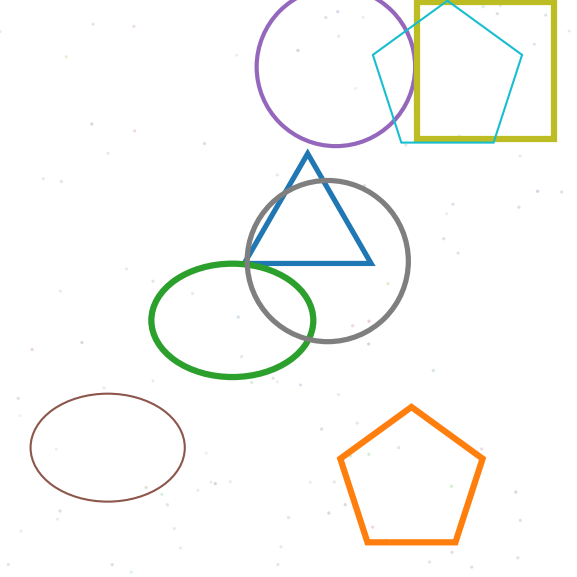[{"shape": "triangle", "thickness": 2.5, "radius": 0.63, "center": [0.533, 0.606]}, {"shape": "pentagon", "thickness": 3, "radius": 0.65, "center": [0.712, 0.165]}, {"shape": "oval", "thickness": 3, "radius": 0.7, "center": [0.402, 0.444]}, {"shape": "circle", "thickness": 2, "radius": 0.69, "center": [0.582, 0.883]}, {"shape": "oval", "thickness": 1, "radius": 0.67, "center": [0.186, 0.224]}, {"shape": "circle", "thickness": 2.5, "radius": 0.7, "center": [0.568, 0.547]}, {"shape": "square", "thickness": 3, "radius": 0.59, "center": [0.841, 0.877]}, {"shape": "pentagon", "thickness": 1, "radius": 0.68, "center": [0.775, 0.862]}]